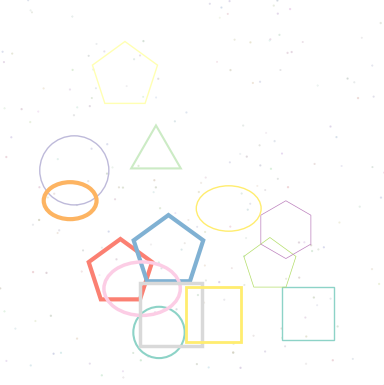[{"shape": "circle", "thickness": 1.5, "radius": 0.33, "center": [0.413, 0.137]}, {"shape": "square", "thickness": 1, "radius": 0.34, "center": [0.8, 0.186]}, {"shape": "pentagon", "thickness": 1, "radius": 0.44, "center": [0.325, 0.803]}, {"shape": "circle", "thickness": 1, "radius": 0.45, "center": [0.193, 0.557]}, {"shape": "pentagon", "thickness": 3, "radius": 0.43, "center": [0.313, 0.293]}, {"shape": "pentagon", "thickness": 3, "radius": 0.48, "center": [0.438, 0.346]}, {"shape": "oval", "thickness": 3, "radius": 0.34, "center": [0.182, 0.479]}, {"shape": "pentagon", "thickness": 0.5, "radius": 0.36, "center": [0.701, 0.312]}, {"shape": "oval", "thickness": 2.5, "radius": 0.5, "center": [0.369, 0.25]}, {"shape": "square", "thickness": 2.5, "radius": 0.4, "center": [0.445, 0.183]}, {"shape": "hexagon", "thickness": 0.5, "radius": 0.38, "center": [0.742, 0.403]}, {"shape": "triangle", "thickness": 1.5, "radius": 0.37, "center": [0.405, 0.6]}, {"shape": "square", "thickness": 2, "radius": 0.36, "center": [0.555, 0.184]}, {"shape": "oval", "thickness": 1, "radius": 0.42, "center": [0.594, 0.458]}]